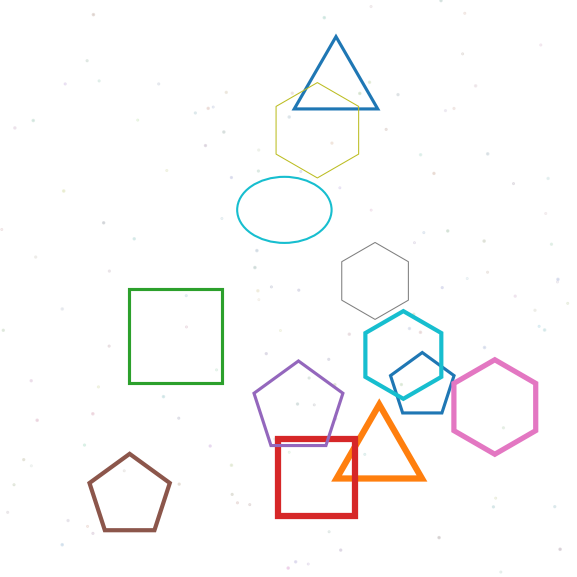[{"shape": "pentagon", "thickness": 1.5, "radius": 0.29, "center": [0.731, 0.331]}, {"shape": "triangle", "thickness": 1.5, "radius": 0.42, "center": [0.582, 0.852]}, {"shape": "triangle", "thickness": 3, "radius": 0.43, "center": [0.657, 0.213]}, {"shape": "square", "thickness": 1.5, "radius": 0.4, "center": [0.304, 0.417]}, {"shape": "square", "thickness": 3, "radius": 0.33, "center": [0.548, 0.173]}, {"shape": "pentagon", "thickness": 1.5, "radius": 0.4, "center": [0.517, 0.293]}, {"shape": "pentagon", "thickness": 2, "radius": 0.37, "center": [0.224, 0.14]}, {"shape": "hexagon", "thickness": 2.5, "radius": 0.41, "center": [0.857, 0.294]}, {"shape": "hexagon", "thickness": 0.5, "radius": 0.33, "center": [0.649, 0.513]}, {"shape": "hexagon", "thickness": 0.5, "radius": 0.41, "center": [0.55, 0.774]}, {"shape": "oval", "thickness": 1, "radius": 0.41, "center": [0.492, 0.636]}, {"shape": "hexagon", "thickness": 2, "radius": 0.38, "center": [0.698, 0.384]}]